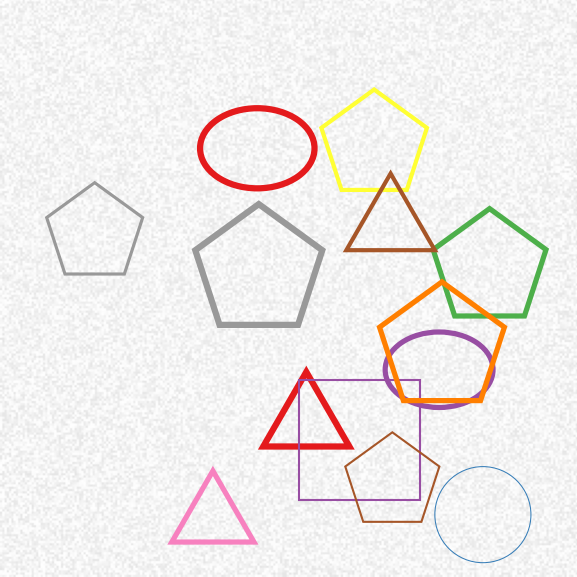[{"shape": "oval", "thickness": 3, "radius": 0.5, "center": [0.446, 0.742]}, {"shape": "triangle", "thickness": 3, "radius": 0.43, "center": [0.53, 0.269]}, {"shape": "circle", "thickness": 0.5, "radius": 0.42, "center": [0.836, 0.108]}, {"shape": "pentagon", "thickness": 2.5, "radius": 0.51, "center": [0.848, 0.535]}, {"shape": "oval", "thickness": 2.5, "radius": 0.47, "center": [0.76, 0.359]}, {"shape": "square", "thickness": 1, "radius": 0.52, "center": [0.623, 0.237]}, {"shape": "pentagon", "thickness": 2.5, "radius": 0.57, "center": [0.765, 0.397]}, {"shape": "pentagon", "thickness": 2, "radius": 0.48, "center": [0.648, 0.748]}, {"shape": "triangle", "thickness": 2, "radius": 0.44, "center": [0.676, 0.61]}, {"shape": "pentagon", "thickness": 1, "radius": 0.43, "center": [0.679, 0.165]}, {"shape": "triangle", "thickness": 2.5, "radius": 0.41, "center": [0.369, 0.102]}, {"shape": "pentagon", "thickness": 3, "radius": 0.58, "center": [0.448, 0.53]}, {"shape": "pentagon", "thickness": 1.5, "radius": 0.44, "center": [0.164, 0.595]}]